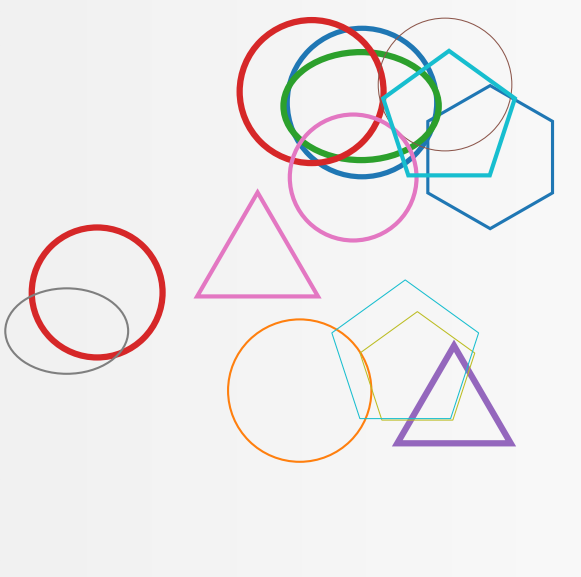[{"shape": "hexagon", "thickness": 1.5, "radius": 0.62, "center": [0.843, 0.727]}, {"shape": "circle", "thickness": 2.5, "radius": 0.64, "center": [0.623, 0.822]}, {"shape": "circle", "thickness": 1, "radius": 0.62, "center": [0.516, 0.323]}, {"shape": "oval", "thickness": 3, "radius": 0.67, "center": [0.621, 0.815]}, {"shape": "circle", "thickness": 3, "radius": 0.56, "center": [0.167, 0.493]}, {"shape": "circle", "thickness": 3, "radius": 0.62, "center": [0.536, 0.841]}, {"shape": "triangle", "thickness": 3, "radius": 0.56, "center": [0.781, 0.288]}, {"shape": "circle", "thickness": 0.5, "radius": 0.57, "center": [0.766, 0.853]}, {"shape": "triangle", "thickness": 2, "radius": 0.6, "center": [0.443, 0.546]}, {"shape": "circle", "thickness": 2, "radius": 0.55, "center": [0.608, 0.692]}, {"shape": "oval", "thickness": 1, "radius": 0.53, "center": [0.115, 0.426]}, {"shape": "pentagon", "thickness": 0.5, "radius": 0.52, "center": [0.718, 0.356]}, {"shape": "pentagon", "thickness": 2, "radius": 0.6, "center": [0.773, 0.792]}, {"shape": "pentagon", "thickness": 0.5, "radius": 0.66, "center": [0.697, 0.382]}]